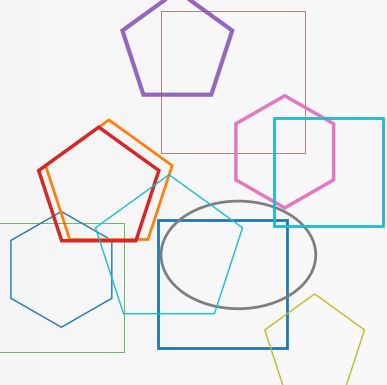[{"shape": "square", "thickness": 2, "radius": 0.83, "center": [0.574, 0.262]}, {"shape": "hexagon", "thickness": 1, "radius": 0.75, "center": [0.158, 0.3]}, {"shape": "pentagon", "thickness": 2, "radius": 0.86, "center": [0.281, 0.517]}, {"shape": "square", "thickness": 0.5, "radius": 0.84, "center": [0.153, 0.253]}, {"shape": "pentagon", "thickness": 2.5, "radius": 0.82, "center": [0.255, 0.507]}, {"shape": "pentagon", "thickness": 3, "radius": 0.74, "center": [0.458, 0.875]}, {"shape": "square", "thickness": 0.5, "radius": 0.93, "center": [0.602, 0.787]}, {"shape": "hexagon", "thickness": 2.5, "radius": 0.73, "center": [0.735, 0.606]}, {"shape": "oval", "thickness": 2, "radius": 1.0, "center": [0.615, 0.338]}, {"shape": "pentagon", "thickness": 1, "radius": 0.68, "center": [0.812, 0.101]}, {"shape": "square", "thickness": 2, "radius": 0.7, "center": [0.848, 0.554]}, {"shape": "pentagon", "thickness": 1, "radius": 1.0, "center": [0.436, 0.347]}]